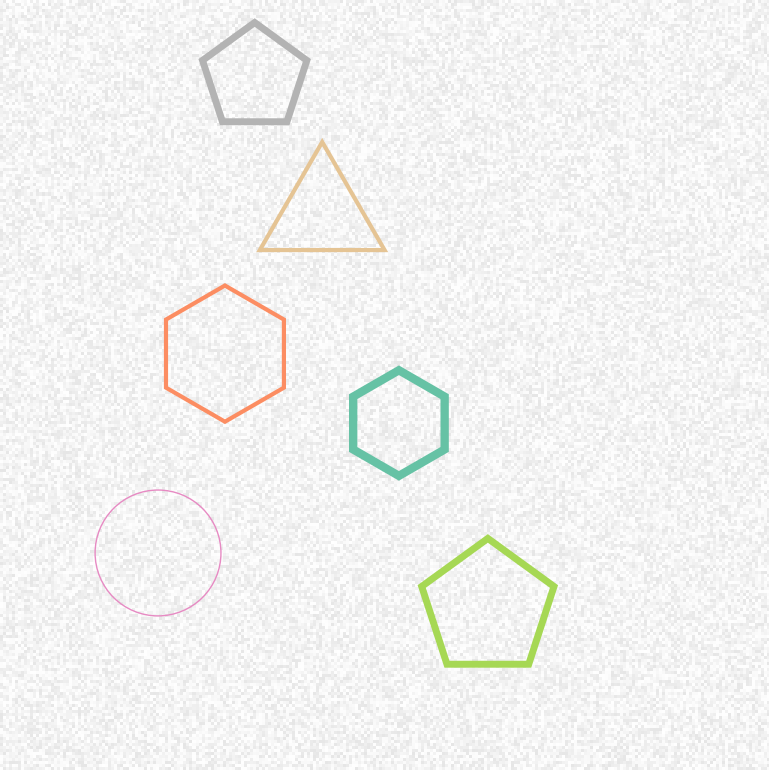[{"shape": "hexagon", "thickness": 3, "radius": 0.34, "center": [0.518, 0.451]}, {"shape": "hexagon", "thickness": 1.5, "radius": 0.44, "center": [0.292, 0.541]}, {"shape": "circle", "thickness": 0.5, "radius": 0.41, "center": [0.205, 0.282]}, {"shape": "pentagon", "thickness": 2.5, "radius": 0.45, "center": [0.634, 0.21]}, {"shape": "triangle", "thickness": 1.5, "radius": 0.47, "center": [0.418, 0.722]}, {"shape": "pentagon", "thickness": 2.5, "radius": 0.36, "center": [0.331, 0.9]}]